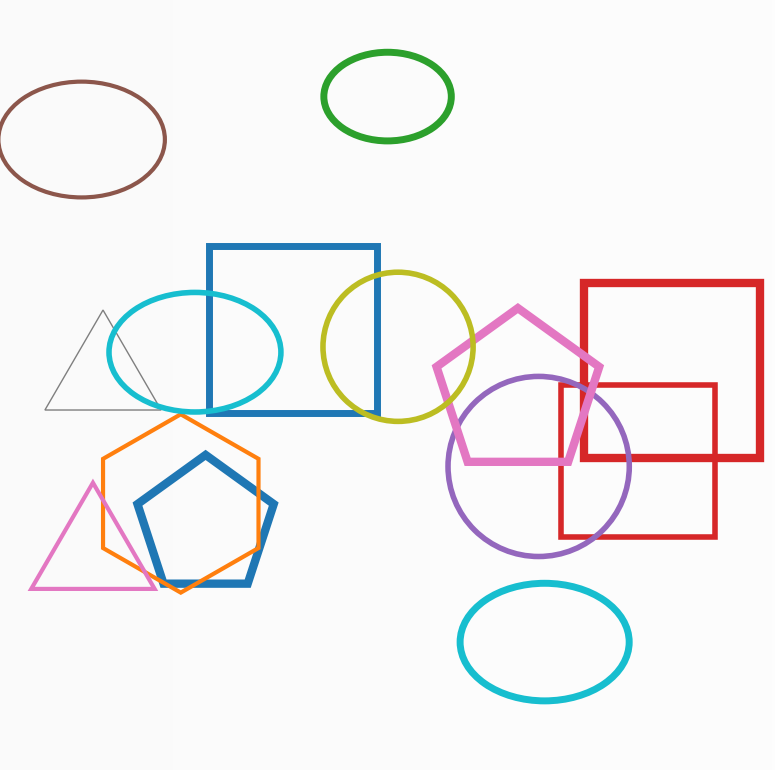[{"shape": "square", "thickness": 2.5, "radius": 0.54, "center": [0.378, 0.572]}, {"shape": "pentagon", "thickness": 3, "radius": 0.46, "center": [0.265, 0.317]}, {"shape": "hexagon", "thickness": 1.5, "radius": 0.58, "center": [0.233, 0.346]}, {"shape": "oval", "thickness": 2.5, "radius": 0.41, "center": [0.5, 0.875]}, {"shape": "square", "thickness": 2, "radius": 0.49, "center": [0.823, 0.401]}, {"shape": "square", "thickness": 3, "radius": 0.57, "center": [0.867, 0.519]}, {"shape": "circle", "thickness": 2, "radius": 0.58, "center": [0.695, 0.394]}, {"shape": "oval", "thickness": 1.5, "radius": 0.54, "center": [0.105, 0.819]}, {"shape": "pentagon", "thickness": 3, "radius": 0.55, "center": [0.668, 0.49]}, {"shape": "triangle", "thickness": 1.5, "radius": 0.46, "center": [0.12, 0.281]}, {"shape": "triangle", "thickness": 0.5, "radius": 0.43, "center": [0.133, 0.511]}, {"shape": "circle", "thickness": 2, "radius": 0.48, "center": [0.514, 0.55]}, {"shape": "oval", "thickness": 2.5, "radius": 0.55, "center": [0.703, 0.166]}, {"shape": "oval", "thickness": 2, "radius": 0.55, "center": [0.252, 0.543]}]